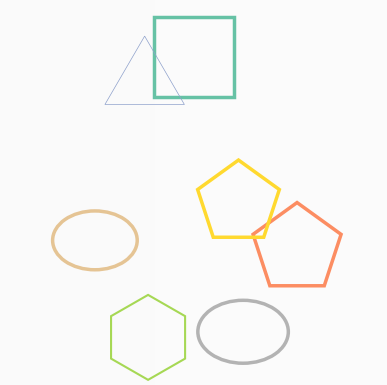[{"shape": "square", "thickness": 2.5, "radius": 0.52, "center": [0.501, 0.852]}, {"shape": "pentagon", "thickness": 2.5, "radius": 0.6, "center": [0.767, 0.354]}, {"shape": "triangle", "thickness": 0.5, "radius": 0.59, "center": [0.373, 0.788]}, {"shape": "hexagon", "thickness": 1.5, "radius": 0.55, "center": [0.382, 0.124]}, {"shape": "pentagon", "thickness": 2.5, "radius": 0.55, "center": [0.615, 0.473]}, {"shape": "oval", "thickness": 2.5, "radius": 0.55, "center": [0.245, 0.376]}, {"shape": "oval", "thickness": 2.5, "radius": 0.58, "center": [0.627, 0.138]}]